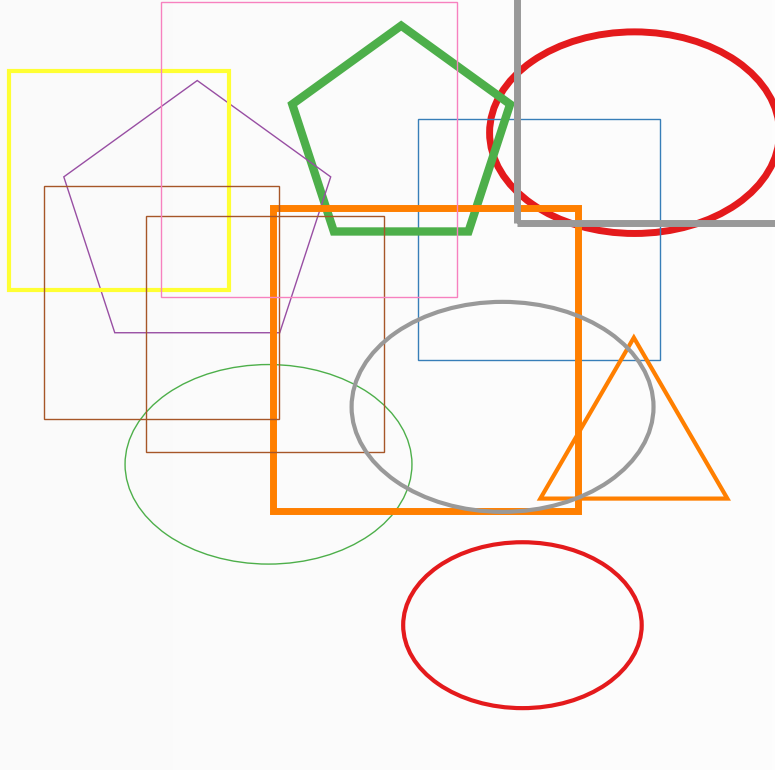[{"shape": "oval", "thickness": 1.5, "radius": 0.77, "center": [0.674, 0.188]}, {"shape": "oval", "thickness": 2.5, "radius": 0.94, "center": [0.819, 0.828]}, {"shape": "square", "thickness": 0.5, "radius": 0.78, "center": [0.696, 0.689]}, {"shape": "pentagon", "thickness": 3, "radius": 0.74, "center": [0.518, 0.819]}, {"shape": "oval", "thickness": 0.5, "radius": 0.93, "center": [0.346, 0.397]}, {"shape": "pentagon", "thickness": 0.5, "radius": 0.91, "center": [0.255, 0.714]}, {"shape": "triangle", "thickness": 1.5, "radius": 0.7, "center": [0.818, 0.422]}, {"shape": "square", "thickness": 2.5, "radius": 0.98, "center": [0.549, 0.533]}, {"shape": "square", "thickness": 1.5, "radius": 0.71, "center": [0.153, 0.766]}, {"shape": "square", "thickness": 0.5, "radius": 0.76, "center": [0.209, 0.607]}, {"shape": "square", "thickness": 0.5, "radius": 0.77, "center": [0.342, 0.566]}, {"shape": "square", "thickness": 0.5, "radius": 0.96, "center": [0.399, 0.806]}, {"shape": "oval", "thickness": 1.5, "radius": 0.97, "center": [0.648, 0.472]}, {"shape": "square", "thickness": 2.5, "radius": 0.93, "center": [0.852, 0.896]}]